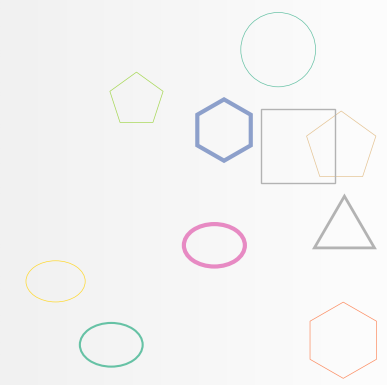[{"shape": "oval", "thickness": 1.5, "radius": 0.41, "center": [0.287, 0.104]}, {"shape": "circle", "thickness": 0.5, "radius": 0.48, "center": [0.718, 0.871]}, {"shape": "hexagon", "thickness": 0.5, "radius": 0.49, "center": [0.886, 0.116]}, {"shape": "hexagon", "thickness": 3, "radius": 0.4, "center": [0.578, 0.662]}, {"shape": "oval", "thickness": 3, "radius": 0.39, "center": [0.553, 0.363]}, {"shape": "pentagon", "thickness": 0.5, "radius": 0.36, "center": [0.352, 0.74]}, {"shape": "oval", "thickness": 0.5, "radius": 0.38, "center": [0.143, 0.269]}, {"shape": "pentagon", "thickness": 0.5, "radius": 0.47, "center": [0.881, 0.618]}, {"shape": "square", "thickness": 1, "radius": 0.48, "center": [0.768, 0.621]}, {"shape": "triangle", "thickness": 2, "radius": 0.45, "center": [0.889, 0.401]}]